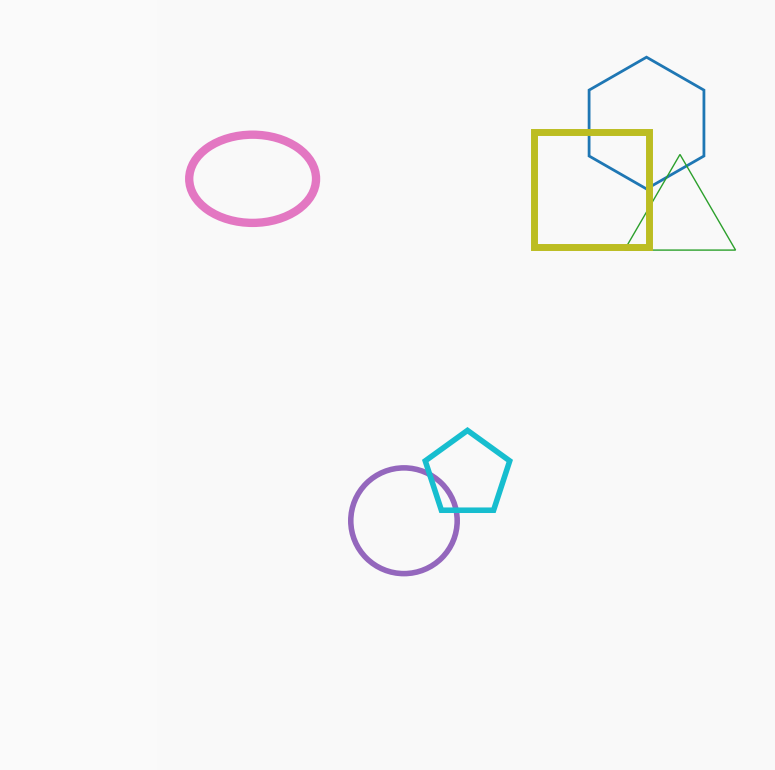[{"shape": "hexagon", "thickness": 1, "radius": 0.43, "center": [0.834, 0.84]}, {"shape": "triangle", "thickness": 0.5, "radius": 0.41, "center": [0.877, 0.717]}, {"shape": "circle", "thickness": 2, "radius": 0.34, "center": [0.521, 0.324]}, {"shape": "oval", "thickness": 3, "radius": 0.41, "center": [0.326, 0.768]}, {"shape": "square", "thickness": 2.5, "radius": 0.37, "center": [0.763, 0.754]}, {"shape": "pentagon", "thickness": 2, "radius": 0.29, "center": [0.603, 0.384]}]